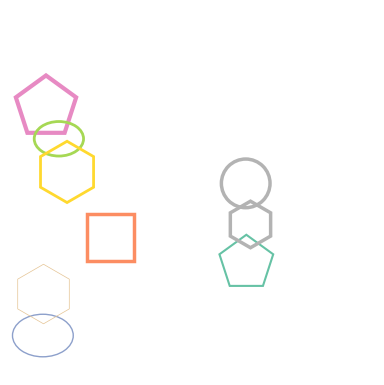[{"shape": "pentagon", "thickness": 1.5, "radius": 0.37, "center": [0.64, 0.317]}, {"shape": "square", "thickness": 2.5, "radius": 0.3, "center": [0.286, 0.383]}, {"shape": "oval", "thickness": 1, "radius": 0.39, "center": [0.111, 0.129]}, {"shape": "pentagon", "thickness": 3, "radius": 0.41, "center": [0.119, 0.722]}, {"shape": "oval", "thickness": 2, "radius": 0.32, "center": [0.153, 0.64]}, {"shape": "hexagon", "thickness": 2, "radius": 0.4, "center": [0.174, 0.553]}, {"shape": "hexagon", "thickness": 0.5, "radius": 0.39, "center": [0.113, 0.236]}, {"shape": "circle", "thickness": 2.5, "radius": 0.32, "center": [0.638, 0.524]}, {"shape": "hexagon", "thickness": 2.5, "radius": 0.3, "center": [0.651, 0.417]}]